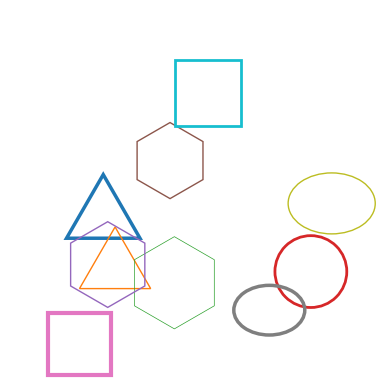[{"shape": "triangle", "thickness": 2.5, "radius": 0.55, "center": [0.268, 0.436]}, {"shape": "triangle", "thickness": 1, "radius": 0.53, "center": [0.299, 0.304]}, {"shape": "hexagon", "thickness": 0.5, "radius": 0.6, "center": [0.453, 0.266]}, {"shape": "circle", "thickness": 2, "radius": 0.47, "center": [0.807, 0.295]}, {"shape": "hexagon", "thickness": 1, "radius": 0.56, "center": [0.28, 0.313]}, {"shape": "hexagon", "thickness": 1, "radius": 0.49, "center": [0.442, 0.583]}, {"shape": "square", "thickness": 3, "radius": 0.41, "center": [0.206, 0.106]}, {"shape": "oval", "thickness": 2.5, "radius": 0.46, "center": [0.699, 0.194]}, {"shape": "oval", "thickness": 1, "radius": 0.57, "center": [0.862, 0.472]}, {"shape": "square", "thickness": 2, "radius": 0.43, "center": [0.541, 0.758]}]